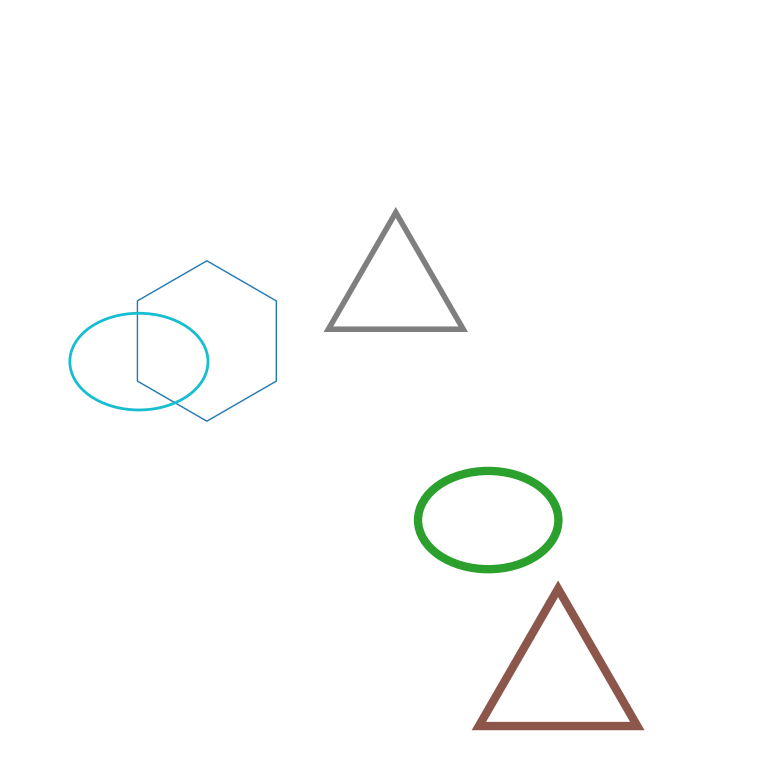[{"shape": "hexagon", "thickness": 0.5, "radius": 0.52, "center": [0.269, 0.557]}, {"shape": "oval", "thickness": 3, "radius": 0.46, "center": [0.634, 0.325]}, {"shape": "triangle", "thickness": 3, "radius": 0.59, "center": [0.725, 0.116]}, {"shape": "triangle", "thickness": 2, "radius": 0.51, "center": [0.514, 0.623]}, {"shape": "oval", "thickness": 1, "radius": 0.45, "center": [0.18, 0.53]}]